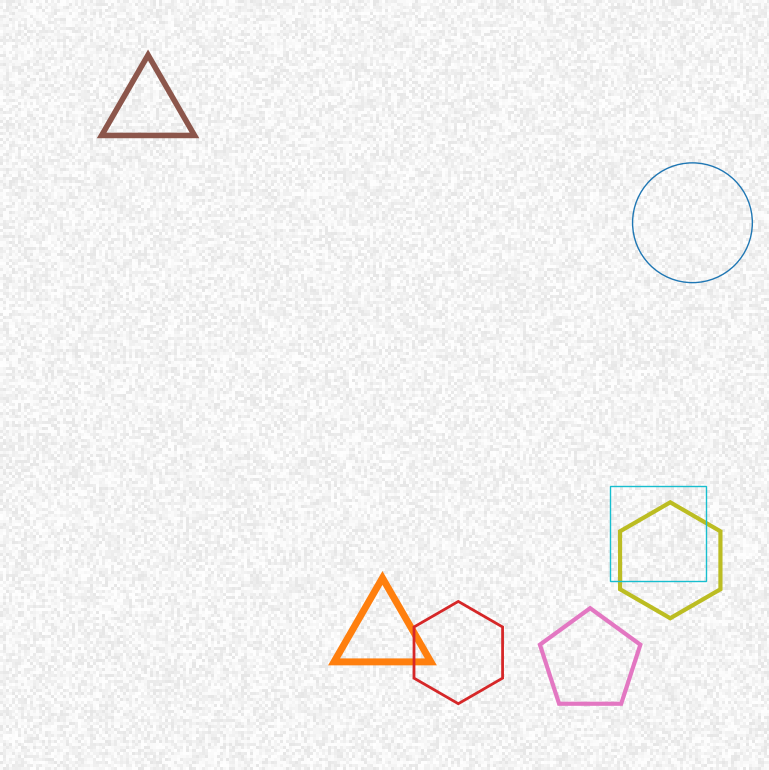[{"shape": "circle", "thickness": 0.5, "radius": 0.39, "center": [0.899, 0.711]}, {"shape": "triangle", "thickness": 2.5, "radius": 0.36, "center": [0.497, 0.177]}, {"shape": "hexagon", "thickness": 1, "radius": 0.33, "center": [0.595, 0.153]}, {"shape": "triangle", "thickness": 2, "radius": 0.35, "center": [0.192, 0.859]}, {"shape": "pentagon", "thickness": 1.5, "radius": 0.34, "center": [0.766, 0.142]}, {"shape": "hexagon", "thickness": 1.5, "radius": 0.38, "center": [0.87, 0.272]}, {"shape": "square", "thickness": 0.5, "radius": 0.31, "center": [0.854, 0.307]}]